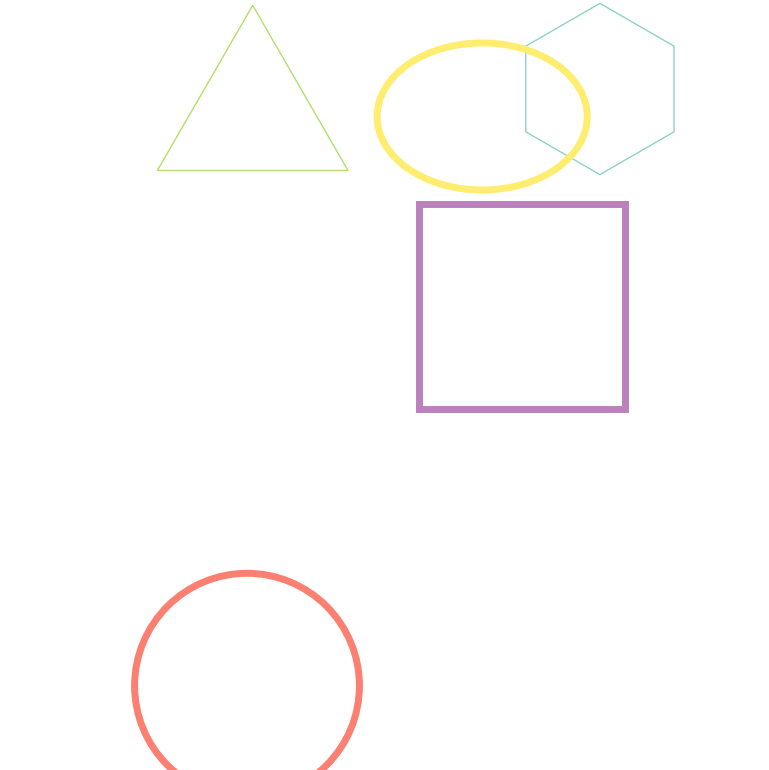[{"shape": "hexagon", "thickness": 0.5, "radius": 0.56, "center": [0.779, 0.884]}, {"shape": "circle", "thickness": 2.5, "radius": 0.73, "center": [0.321, 0.109]}, {"shape": "triangle", "thickness": 0.5, "radius": 0.71, "center": [0.328, 0.85]}, {"shape": "square", "thickness": 2.5, "radius": 0.67, "center": [0.678, 0.602]}, {"shape": "oval", "thickness": 2.5, "radius": 0.68, "center": [0.626, 0.849]}]